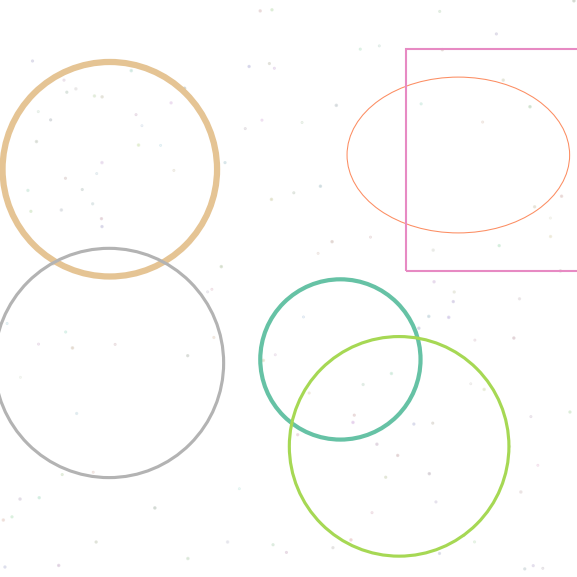[{"shape": "circle", "thickness": 2, "radius": 0.69, "center": [0.589, 0.377]}, {"shape": "oval", "thickness": 0.5, "radius": 0.96, "center": [0.794, 0.731]}, {"shape": "square", "thickness": 1, "radius": 0.96, "center": [0.895, 0.722]}, {"shape": "circle", "thickness": 1.5, "radius": 0.95, "center": [0.691, 0.226]}, {"shape": "circle", "thickness": 3, "radius": 0.93, "center": [0.19, 0.706]}, {"shape": "circle", "thickness": 1.5, "radius": 0.99, "center": [0.189, 0.371]}]